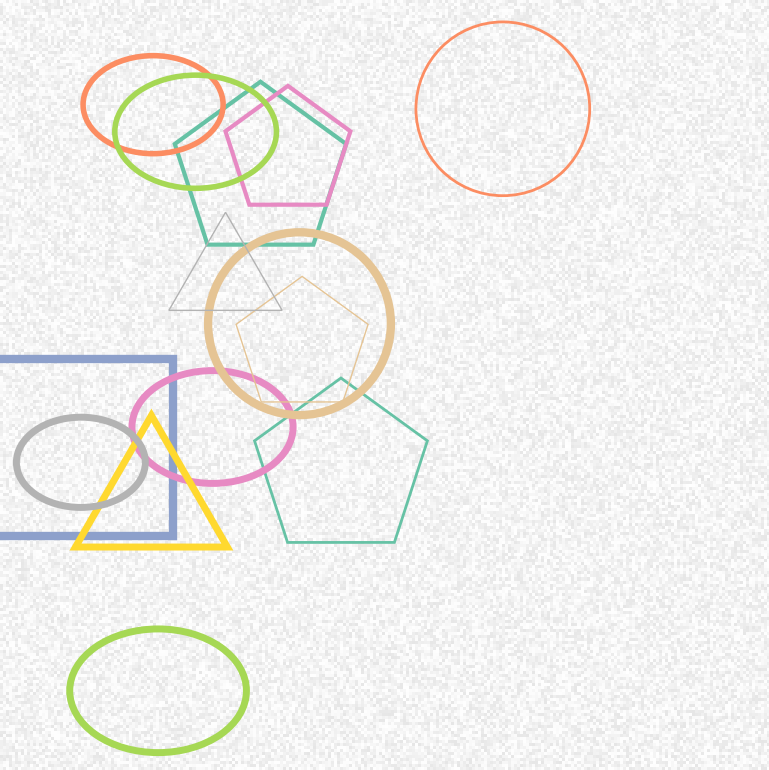[{"shape": "pentagon", "thickness": 1, "radius": 0.59, "center": [0.443, 0.391]}, {"shape": "pentagon", "thickness": 1.5, "radius": 0.58, "center": [0.338, 0.777]}, {"shape": "circle", "thickness": 1, "radius": 0.56, "center": [0.653, 0.859]}, {"shape": "oval", "thickness": 2, "radius": 0.45, "center": [0.199, 0.864]}, {"shape": "square", "thickness": 3, "radius": 0.58, "center": [0.109, 0.419]}, {"shape": "pentagon", "thickness": 1.5, "radius": 0.43, "center": [0.374, 0.803]}, {"shape": "oval", "thickness": 2.5, "radius": 0.52, "center": [0.276, 0.445]}, {"shape": "oval", "thickness": 2.5, "radius": 0.57, "center": [0.205, 0.103]}, {"shape": "oval", "thickness": 2, "radius": 0.52, "center": [0.254, 0.829]}, {"shape": "triangle", "thickness": 2.5, "radius": 0.57, "center": [0.197, 0.347]}, {"shape": "circle", "thickness": 3, "radius": 0.59, "center": [0.389, 0.58]}, {"shape": "pentagon", "thickness": 0.5, "radius": 0.45, "center": [0.392, 0.551]}, {"shape": "triangle", "thickness": 0.5, "radius": 0.42, "center": [0.293, 0.639]}, {"shape": "oval", "thickness": 2.5, "radius": 0.42, "center": [0.105, 0.4]}]